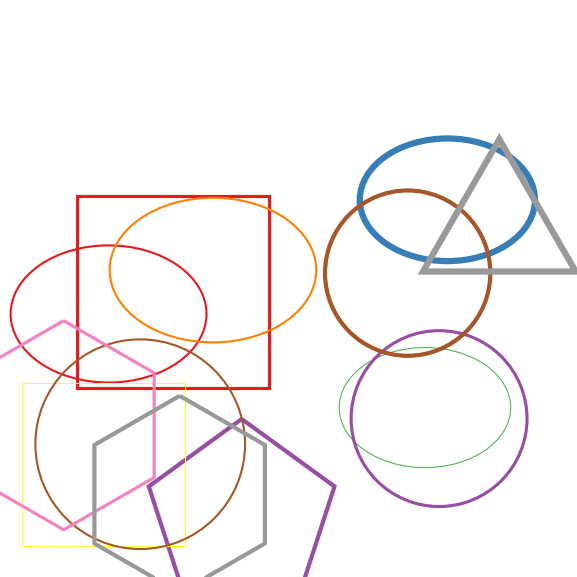[{"shape": "oval", "thickness": 1, "radius": 0.85, "center": [0.188, 0.455]}, {"shape": "square", "thickness": 1.5, "radius": 0.83, "center": [0.3, 0.494]}, {"shape": "oval", "thickness": 3, "radius": 0.76, "center": [0.775, 0.653]}, {"shape": "oval", "thickness": 0.5, "radius": 0.74, "center": [0.736, 0.293]}, {"shape": "pentagon", "thickness": 2, "radius": 0.85, "center": [0.418, 0.105]}, {"shape": "circle", "thickness": 1.5, "radius": 0.76, "center": [0.76, 0.274]}, {"shape": "oval", "thickness": 1, "radius": 0.89, "center": [0.369, 0.531]}, {"shape": "square", "thickness": 0.5, "radius": 0.71, "center": [0.179, 0.195]}, {"shape": "circle", "thickness": 2, "radius": 0.72, "center": [0.706, 0.526]}, {"shape": "circle", "thickness": 1, "radius": 0.91, "center": [0.243, 0.23]}, {"shape": "hexagon", "thickness": 1.5, "radius": 0.91, "center": [0.11, 0.263]}, {"shape": "triangle", "thickness": 3, "radius": 0.76, "center": [0.865, 0.605]}, {"shape": "hexagon", "thickness": 2, "radius": 0.85, "center": [0.311, 0.143]}]